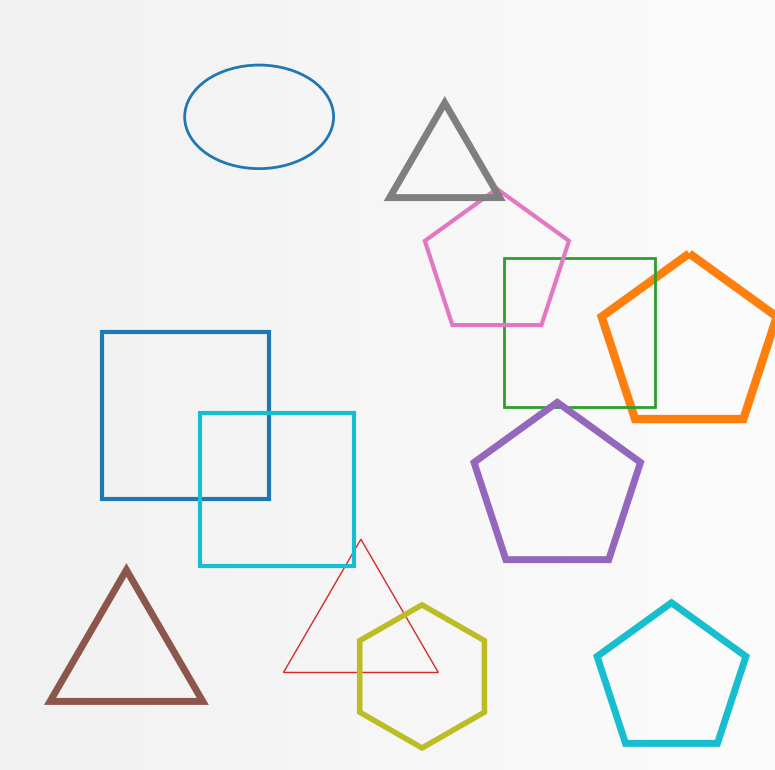[{"shape": "oval", "thickness": 1, "radius": 0.48, "center": [0.334, 0.848]}, {"shape": "square", "thickness": 1.5, "radius": 0.54, "center": [0.24, 0.46]}, {"shape": "pentagon", "thickness": 3, "radius": 0.59, "center": [0.889, 0.552]}, {"shape": "square", "thickness": 1, "radius": 0.49, "center": [0.748, 0.568]}, {"shape": "triangle", "thickness": 0.5, "radius": 0.58, "center": [0.466, 0.184]}, {"shape": "pentagon", "thickness": 2.5, "radius": 0.56, "center": [0.719, 0.365]}, {"shape": "triangle", "thickness": 2.5, "radius": 0.57, "center": [0.163, 0.146]}, {"shape": "pentagon", "thickness": 1.5, "radius": 0.49, "center": [0.641, 0.657]}, {"shape": "triangle", "thickness": 2.5, "radius": 0.41, "center": [0.574, 0.784]}, {"shape": "hexagon", "thickness": 2, "radius": 0.46, "center": [0.545, 0.122]}, {"shape": "pentagon", "thickness": 2.5, "radius": 0.5, "center": [0.866, 0.116]}, {"shape": "square", "thickness": 1.5, "radius": 0.5, "center": [0.357, 0.364]}]